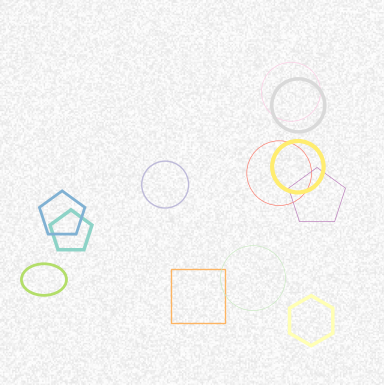[{"shape": "pentagon", "thickness": 2.5, "radius": 0.29, "center": [0.184, 0.398]}, {"shape": "hexagon", "thickness": 2.5, "radius": 0.32, "center": [0.808, 0.167]}, {"shape": "circle", "thickness": 1, "radius": 0.3, "center": [0.429, 0.521]}, {"shape": "circle", "thickness": 0.5, "radius": 0.42, "center": [0.725, 0.55]}, {"shape": "pentagon", "thickness": 2, "radius": 0.31, "center": [0.161, 0.442]}, {"shape": "square", "thickness": 1, "radius": 0.35, "center": [0.514, 0.231]}, {"shape": "oval", "thickness": 2, "radius": 0.29, "center": [0.114, 0.274]}, {"shape": "circle", "thickness": 0.5, "radius": 0.38, "center": [0.756, 0.762]}, {"shape": "circle", "thickness": 2.5, "radius": 0.34, "center": [0.775, 0.726]}, {"shape": "pentagon", "thickness": 0.5, "radius": 0.39, "center": [0.823, 0.487]}, {"shape": "circle", "thickness": 0.5, "radius": 0.42, "center": [0.657, 0.278]}, {"shape": "circle", "thickness": 3, "radius": 0.33, "center": [0.774, 0.567]}]